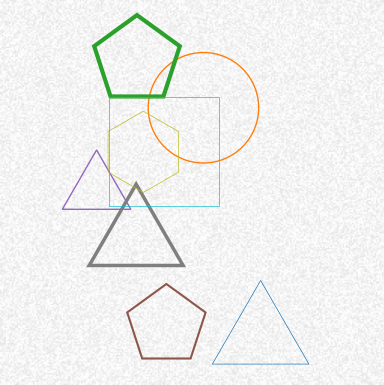[{"shape": "triangle", "thickness": 0.5, "radius": 0.72, "center": [0.677, 0.127]}, {"shape": "circle", "thickness": 1, "radius": 0.72, "center": [0.528, 0.72]}, {"shape": "pentagon", "thickness": 3, "radius": 0.58, "center": [0.356, 0.844]}, {"shape": "triangle", "thickness": 1, "radius": 0.51, "center": [0.251, 0.508]}, {"shape": "pentagon", "thickness": 1.5, "radius": 0.53, "center": [0.432, 0.155]}, {"shape": "triangle", "thickness": 2.5, "radius": 0.7, "center": [0.354, 0.381]}, {"shape": "hexagon", "thickness": 0.5, "radius": 0.53, "center": [0.372, 0.606]}, {"shape": "square", "thickness": 0.5, "radius": 0.71, "center": [0.426, 0.607]}]